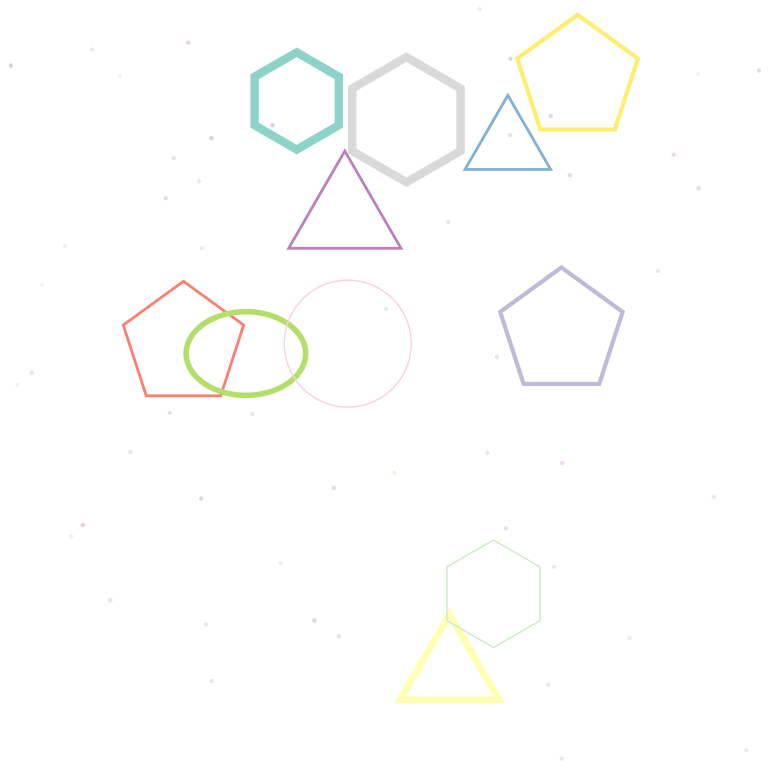[{"shape": "hexagon", "thickness": 3, "radius": 0.32, "center": [0.385, 0.869]}, {"shape": "triangle", "thickness": 2.5, "radius": 0.37, "center": [0.584, 0.128]}, {"shape": "pentagon", "thickness": 1.5, "radius": 0.42, "center": [0.729, 0.569]}, {"shape": "pentagon", "thickness": 1, "radius": 0.41, "center": [0.238, 0.552]}, {"shape": "triangle", "thickness": 1, "radius": 0.32, "center": [0.66, 0.812]}, {"shape": "oval", "thickness": 2, "radius": 0.39, "center": [0.319, 0.541]}, {"shape": "circle", "thickness": 0.5, "radius": 0.41, "center": [0.452, 0.554]}, {"shape": "hexagon", "thickness": 3, "radius": 0.41, "center": [0.528, 0.845]}, {"shape": "triangle", "thickness": 1, "radius": 0.42, "center": [0.448, 0.72]}, {"shape": "hexagon", "thickness": 0.5, "radius": 0.35, "center": [0.641, 0.229]}, {"shape": "pentagon", "thickness": 1.5, "radius": 0.41, "center": [0.75, 0.898]}]